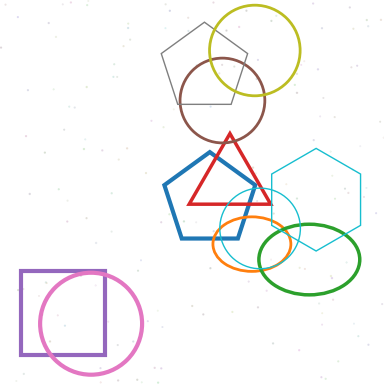[{"shape": "pentagon", "thickness": 3, "radius": 0.62, "center": [0.545, 0.481]}, {"shape": "oval", "thickness": 2, "radius": 0.51, "center": [0.654, 0.366]}, {"shape": "oval", "thickness": 2.5, "radius": 0.66, "center": [0.803, 0.326]}, {"shape": "triangle", "thickness": 2.5, "radius": 0.61, "center": [0.597, 0.531]}, {"shape": "square", "thickness": 3, "radius": 0.55, "center": [0.164, 0.186]}, {"shape": "circle", "thickness": 2, "radius": 0.55, "center": [0.578, 0.739]}, {"shape": "circle", "thickness": 3, "radius": 0.66, "center": [0.237, 0.159]}, {"shape": "pentagon", "thickness": 1, "radius": 0.59, "center": [0.531, 0.824]}, {"shape": "circle", "thickness": 2, "radius": 0.59, "center": [0.662, 0.869]}, {"shape": "circle", "thickness": 1, "radius": 0.52, "center": [0.676, 0.407]}, {"shape": "hexagon", "thickness": 1, "radius": 0.67, "center": [0.821, 0.481]}]